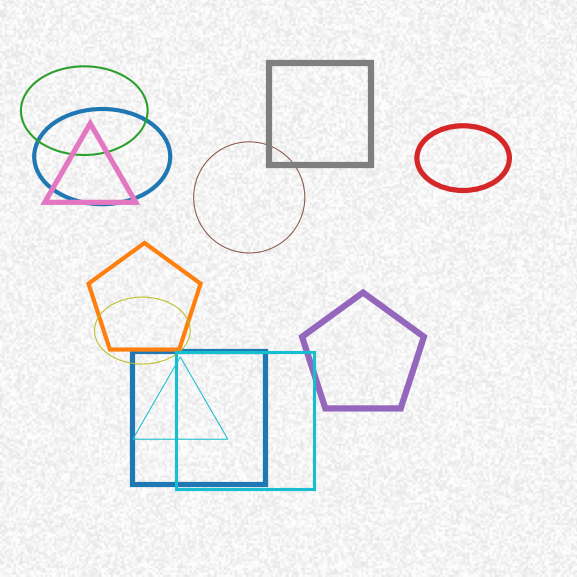[{"shape": "square", "thickness": 2.5, "radius": 0.58, "center": [0.344, 0.276]}, {"shape": "oval", "thickness": 2, "radius": 0.59, "center": [0.177, 0.728]}, {"shape": "pentagon", "thickness": 2, "radius": 0.51, "center": [0.25, 0.476]}, {"shape": "oval", "thickness": 1, "radius": 0.55, "center": [0.146, 0.808]}, {"shape": "oval", "thickness": 2.5, "radius": 0.4, "center": [0.802, 0.725]}, {"shape": "pentagon", "thickness": 3, "radius": 0.55, "center": [0.629, 0.382]}, {"shape": "circle", "thickness": 0.5, "radius": 0.48, "center": [0.432, 0.657]}, {"shape": "triangle", "thickness": 2.5, "radius": 0.46, "center": [0.156, 0.694]}, {"shape": "square", "thickness": 3, "radius": 0.44, "center": [0.554, 0.802]}, {"shape": "oval", "thickness": 0.5, "radius": 0.41, "center": [0.246, 0.427]}, {"shape": "square", "thickness": 1.5, "radius": 0.6, "center": [0.424, 0.271]}, {"shape": "triangle", "thickness": 0.5, "radius": 0.48, "center": [0.312, 0.286]}]